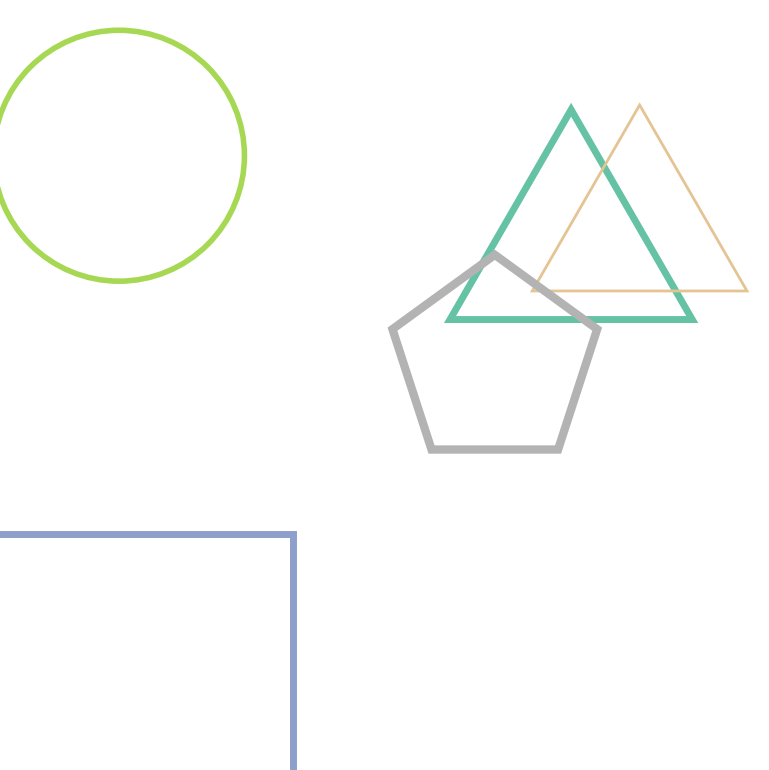[{"shape": "triangle", "thickness": 2.5, "radius": 0.91, "center": [0.742, 0.676]}, {"shape": "square", "thickness": 2.5, "radius": 0.98, "center": [0.183, 0.11]}, {"shape": "circle", "thickness": 2, "radius": 0.81, "center": [0.155, 0.798]}, {"shape": "triangle", "thickness": 1, "radius": 0.8, "center": [0.831, 0.703]}, {"shape": "pentagon", "thickness": 3, "radius": 0.7, "center": [0.643, 0.529]}]